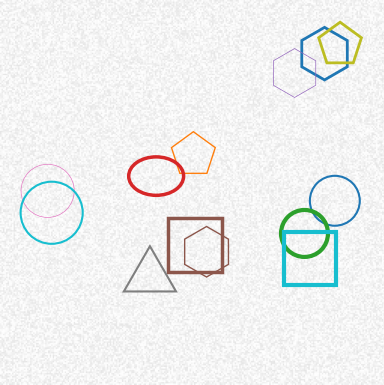[{"shape": "hexagon", "thickness": 2, "radius": 0.34, "center": [0.843, 0.861]}, {"shape": "circle", "thickness": 1.5, "radius": 0.32, "center": [0.87, 0.479]}, {"shape": "pentagon", "thickness": 1, "radius": 0.3, "center": [0.502, 0.598]}, {"shape": "circle", "thickness": 3, "radius": 0.3, "center": [0.791, 0.394]}, {"shape": "oval", "thickness": 2.5, "radius": 0.36, "center": [0.406, 0.543]}, {"shape": "hexagon", "thickness": 0.5, "radius": 0.32, "center": [0.765, 0.81]}, {"shape": "hexagon", "thickness": 1, "radius": 0.33, "center": [0.537, 0.346]}, {"shape": "square", "thickness": 2.5, "radius": 0.35, "center": [0.505, 0.364]}, {"shape": "circle", "thickness": 0.5, "radius": 0.35, "center": [0.124, 0.504]}, {"shape": "triangle", "thickness": 1.5, "radius": 0.39, "center": [0.389, 0.282]}, {"shape": "pentagon", "thickness": 2, "radius": 0.29, "center": [0.883, 0.884]}, {"shape": "circle", "thickness": 1.5, "radius": 0.4, "center": [0.134, 0.447]}, {"shape": "square", "thickness": 3, "radius": 0.34, "center": [0.805, 0.328]}]